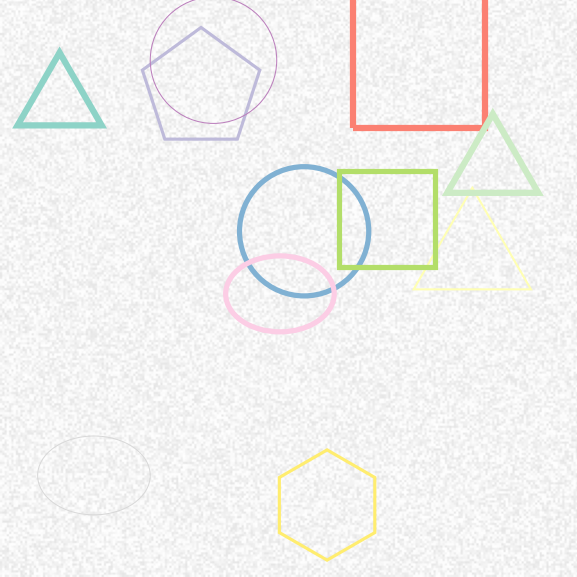[{"shape": "triangle", "thickness": 3, "radius": 0.42, "center": [0.103, 0.824]}, {"shape": "triangle", "thickness": 1, "radius": 0.59, "center": [0.818, 0.557]}, {"shape": "pentagon", "thickness": 1.5, "radius": 0.53, "center": [0.348, 0.845]}, {"shape": "square", "thickness": 3, "radius": 0.57, "center": [0.725, 0.892]}, {"shape": "circle", "thickness": 2.5, "radius": 0.56, "center": [0.527, 0.599]}, {"shape": "square", "thickness": 2.5, "radius": 0.42, "center": [0.67, 0.62]}, {"shape": "oval", "thickness": 2.5, "radius": 0.47, "center": [0.485, 0.49]}, {"shape": "oval", "thickness": 0.5, "radius": 0.49, "center": [0.163, 0.176]}, {"shape": "circle", "thickness": 0.5, "radius": 0.55, "center": [0.37, 0.895]}, {"shape": "triangle", "thickness": 3, "radius": 0.46, "center": [0.853, 0.711]}, {"shape": "hexagon", "thickness": 1.5, "radius": 0.48, "center": [0.566, 0.125]}]